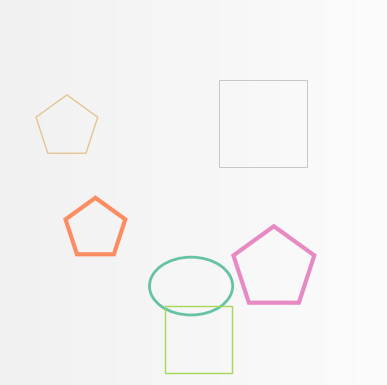[{"shape": "oval", "thickness": 2, "radius": 0.54, "center": [0.493, 0.257]}, {"shape": "pentagon", "thickness": 3, "radius": 0.41, "center": [0.246, 0.405]}, {"shape": "pentagon", "thickness": 3, "radius": 0.55, "center": [0.707, 0.303]}, {"shape": "square", "thickness": 1, "radius": 0.44, "center": [0.512, 0.118]}, {"shape": "pentagon", "thickness": 1, "radius": 0.42, "center": [0.173, 0.67]}, {"shape": "square", "thickness": 0.5, "radius": 0.56, "center": [0.679, 0.679]}]